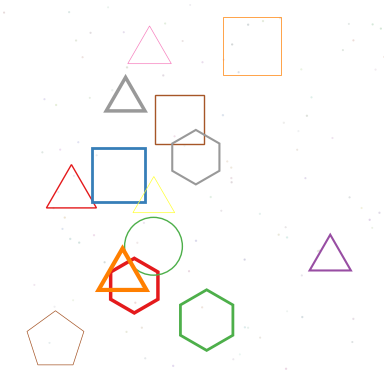[{"shape": "hexagon", "thickness": 2.5, "radius": 0.35, "center": [0.349, 0.258]}, {"shape": "triangle", "thickness": 1, "radius": 0.38, "center": [0.186, 0.497]}, {"shape": "square", "thickness": 2, "radius": 0.35, "center": [0.307, 0.545]}, {"shape": "hexagon", "thickness": 2, "radius": 0.39, "center": [0.537, 0.169]}, {"shape": "circle", "thickness": 1, "radius": 0.38, "center": [0.399, 0.36]}, {"shape": "triangle", "thickness": 1.5, "radius": 0.31, "center": [0.858, 0.328]}, {"shape": "triangle", "thickness": 3, "radius": 0.36, "center": [0.318, 0.283]}, {"shape": "square", "thickness": 0.5, "radius": 0.38, "center": [0.654, 0.881]}, {"shape": "triangle", "thickness": 0.5, "radius": 0.31, "center": [0.4, 0.479]}, {"shape": "pentagon", "thickness": 0.5, "radius": 0.39, "center": [0.144, 0.115]}, {"shape": "square", "thickness": 1, "radius": 0.32, "center": [0.466, 0.689]}, {"shape": "triangle", "thickness": 0.5, "radius": 0.33, "center": [0.388, 0.867]}, {"shape": "hexagon", "thickness": 1.5, "radius": 0.35, "center": [0.509, 0.592]}, {"shape": "triangle", "thickness": 2.5, "radius": 0.29, "center": [0.326, 0.741]}]